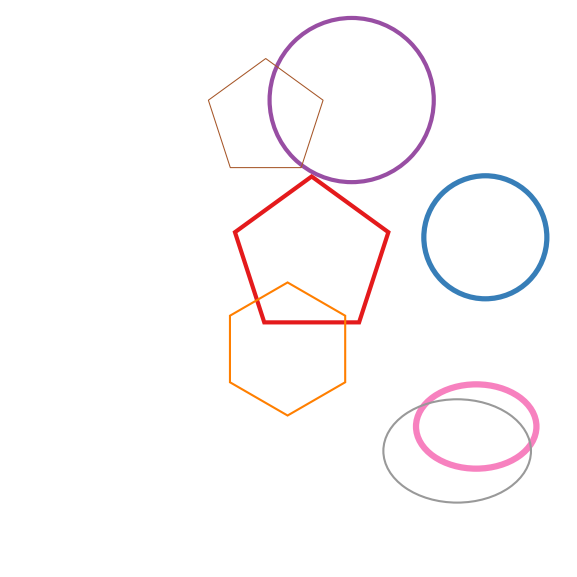[{"shape": "pentagon", "thickness": 2, "radius": 0.7, "center": [0.54, 0.554]}, {"shape": "circle", "thickness": 2.5, "radius": 0.53, "center": [0.84, 0.588]}, {"shape": "circle", "thickness": 2, "radius": 0.71, "center": [0.609, 0.826]}, {"shape": "hexagon", "thickness": 1, "radius": 0.58, "center": [0.498, 0.395]}, {"shape": "pentagon", "thickness": 0.5, "radius": 0.52, "center": [0.46, 0.793]}, {"shape": "oval", "thickness": 3, "radius": 0.52, "center": [0.825, 0.261]}, {"shape": "oval", "thickness": 1, "radius": 0.64, "center": [0.792, 0.218]}]